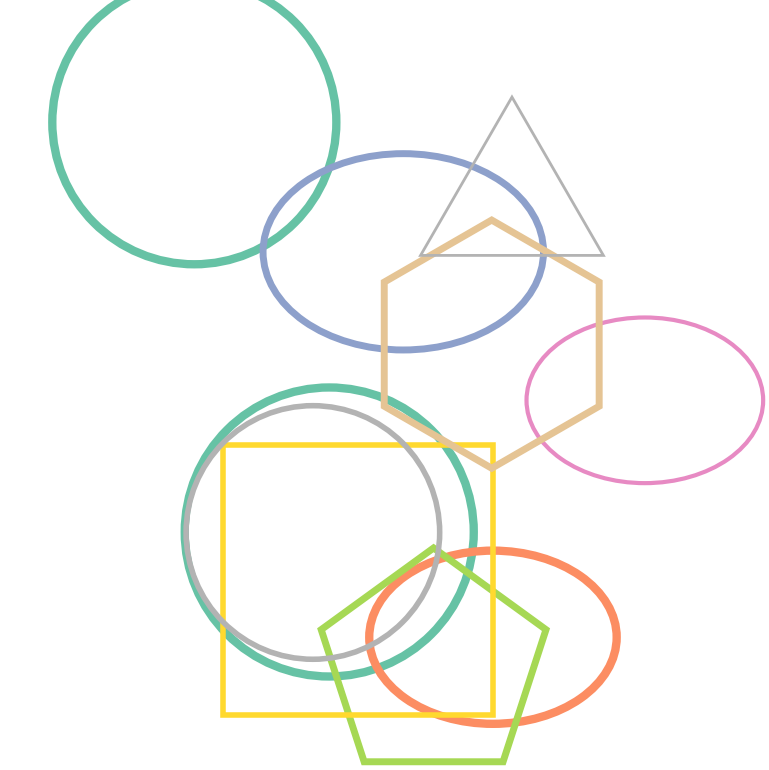[{"shape": "circle", "thickness": 3, "radius": 0.92, "center": [0.252, 0.841]}, {"shape": "circle", "thickness": 3, "radius": 0.94, "center": [0.428, 0.309]}, {"shape": "oval", "thickness": 3, "radius": 0.8, "center": [0.64, 0.172]}, {"shape": "oval", "thickness": 2.5, "radius": 0.91, "center": [0.524, 0.673]}, {"shape": "oval", "thickness": 1.5, "radius": 0.77, "center": [0.837, 0.48]}, {"shape": "pentagon", "thickness": 2.5, "radius": 0.77, "center": [0.563, 0.135]}, {"shape": "square", "thickness": 2, "radius": 0.88, "center": [0.465, 0.247]}, {"shape": "hexagon", "thickness": 2.5, "radius": 0.81, "center": [0.639, 0.553]}, {"shape": "triangle", "thickness": 1, "radius": 0.69, "center": [0.665, 0.737]}, {"shape": "circle", "thickness": 2, "radius": 0.82, "center": [0.406, 0.308]}]